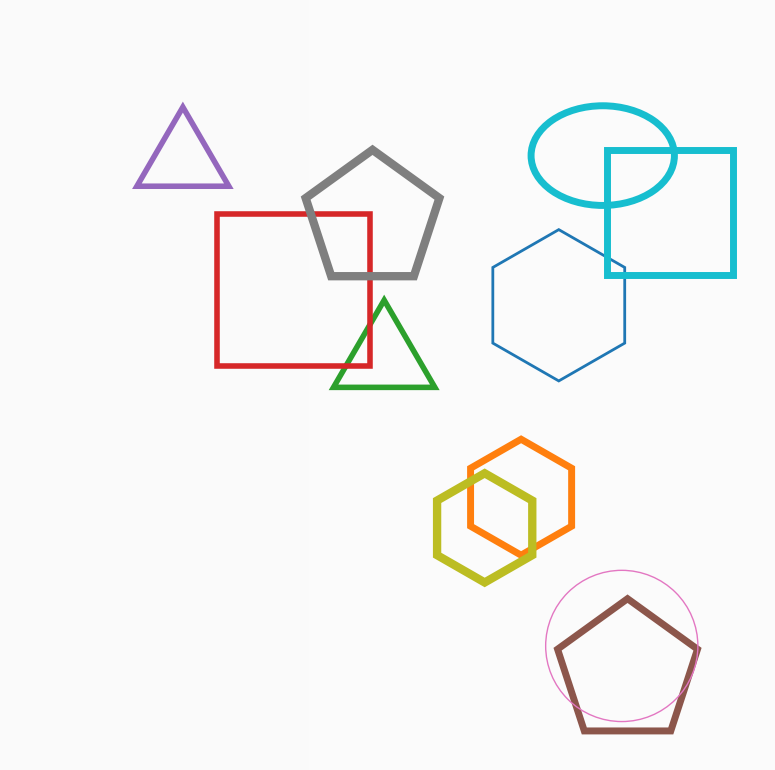[{"shape": "hexagon", "thickness": 1, "radius": 0.49, "center": [0.721, 0.604]}, {"shape": "hexagon", "thickness": 2.5, "radius": 0.38, "center": [0.672, 0.354]}, {"shape": "triangle", "thickness": 2, "radius": 0.38, "center": [0.496, 0.535]}, {"shape": "square", "thickness": 2, "radius": 0.49, "center": [0.379, 0.623]}, {"shape": "triangle", "thickness": 2, "radius": 0.34, "center": [0.236, 0.792]}, {"shape": "pentagon", "thickness": 2.5, "radius": 0.47, "center": [0.81, 0.128]}, {"shape": "circle", "thickness": 0.5, "radius": 0.49, "center": [0.802, 0.161]}, {"shape": "pentagon", "thickness": 3, "radius": 0.45, "center": [0.481, 0.715]}, {"shape": "hexagon", "thickness": 3, "radius": 0.35, "center": [0.625, 0.314]}, {"shape": "square", "thickness": 2.5, "radius": 0.41, "center": [0.864, 0.724]}, {"shape": "oval", "thickness": 2.5, "radius": 0.46, "center": [0.778, 0.798]}]